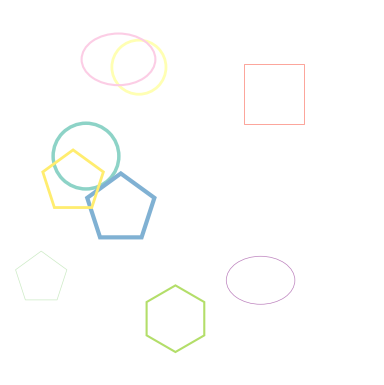[{"shape": "circle", "thickness": 2.5, "radius": 0.43, "center": [0.223, 0.595]}, {"shape": "circle", "thickness": 2, "radius": 0.35, "center": [0.361, 0.825]}, {"shape": "square", "thickness": 0.5, "radius": 0.39, "center": [0.712, 0.757]}, {"shape": "pentagon", "thickness": 3, "radius": 0.46, "center": [0.314, 0.458]}, {"shape": "hexagon", "thickness": 1.5, "radius": 0.43, "center": [0.456, 0.172]}, {"shape": "oval", "thickness": 1.5, "radius": 0.48, "center": [0.308, 0.846]}, {"shape": "oval", "thickness": 0.5, "radius": 0.45, "center": [0.677, 0.272]}, {"shape": "pentagon", "thickness": 0.5, "radius": 0.35, "center": [0.107, 0.278]}, {"shape": "pentagon", "thickness": 2, "radius": 0.41, "center": [0.19, 0.528]}]